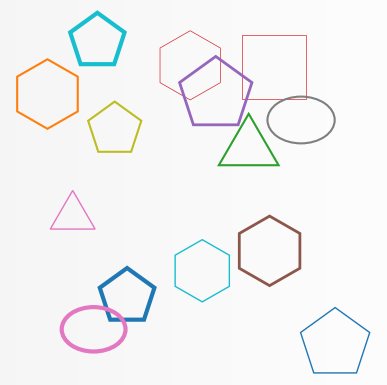[{"shape": "pentagon", "thickness": 3, "radius": 0.37, "center": [0.328, 0.23]}, {"shape": "pentagon", "thickness": 1, "radius": 0.47, "center": [0.865, 0.107]}, {"shape": "hexagon", "thickness": 1.5, "radius": 0.45, "center": [0.122, 0.756]}, {"shape": "triangle", "thickness": 1.5, "radius": 0.45, "center": [0.642, 0.615]}, {"shape": "square", "thickness": 0.5, "radius": 0.42, "center": [0.707, 0.827]}, {"shape": "hexagon", "thickness": 0.5, "radius": 0.45, "center": [0.491, 0.83]}, {"shape": "pentagon", "thickness": 2, "radius": 0.49, "center": [0.557, 0.755]}, {"shape": "hexagon", "thickness": 2, "radius": 0.45, "center": [0.696, 0.348]}, {"shape": "triangle", "thickness": 1, "radius": 0.33, "center": [0.188, 0.438]}, {"shape": "oval", "thickness": 3, "radius": 0.41, "center": [0.242, 0.145]}, {"shape": "oval", "thickness": 1.5, "radius": 0.43, "center": [0.777, 0.688]}, {"shape": "pentagon", "thickness": 1.5, "radius": 0.36, "center": [0.296, 0.664]}, {"shape": "pentagon", "thickness": 3, "radius": 0.37, "center": [0.251, 0.893]}, {"shape": "hexagon", "thickness": 1, "radius": 0.4, "center": [0.522, 0.297]}]